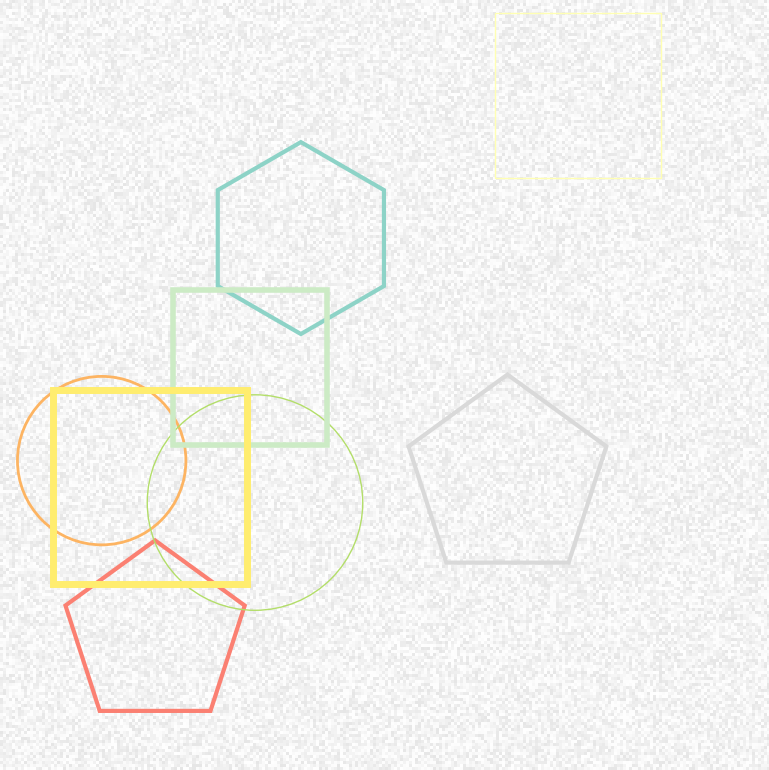[{"shape": "hexagon", "thickness": 1.5, "radius": 0.62, "center": [0.391, 0.691]}, {"shape": "square", "thickness": 0.5, "radius": 0.54, "center": [0.75, 0.876]}, {"shape": "pentagon", "thickness": 1.5, "radius": 0.61, "center": [0.201, 0.176]}, {"shape": "circle", "thickness": 1, "radius": 0.55, "center": [0.132, 0.402]}, {"shape": "circle", "thickness": 0.5, "radius": 0.7, "center": [0.331, 0.347]}, {"shape": "pentagon", "thickness": 1.5, "radius": 0.68, "center": [0.659, 0.379]}, {"shape": "square", "thickness": 2, "radius": 0.5, "center": [0.325, 0.522]}, {"shape": "square", "thickness": 2.5, "radius": 0.63, "center": [0.194, 0.367]}]